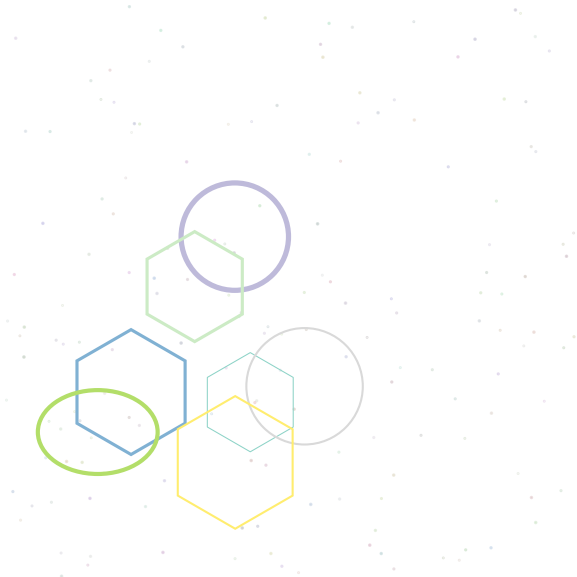[{"shape": "hexagon", "thickness": 0.5, "radius": 0.43, "center": [0.433, 0.303]}, {"shape": "circle", "thickness": 2.5, "radius": 0.47, "center": [0.407, 0.589]}, {"shape": "hexagon", "thickness": 1.5, "radius": 0.54, "center": [0.227, 0.32]}, {"shape": "oval", "thickness": 2, "radius": 0.52, "center": [0.169, 0.251]}, {"shape": "circle", "thickness": 1, "radius": 0.5, "center": [0.527, 0.33]}, {"shape": "hexagon", "thickness": 1.5, "radius": 0.48, "center": [0.337, 0.503]}, {"shape": "hexagon", "thickness": 1, "radius": 0.57, "center": [0.407, 0.198]}]